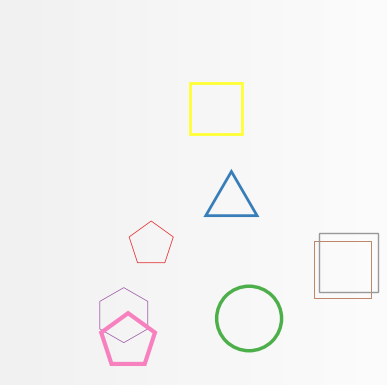[{"shape": "pentagon", "thickness": 0.5, "radius": 0.3, "center": [0.39, 0.366]}, {"shape": "triangle", "thickness": 2, "radius": 0.38, "center": [0.597, 0.478]}, {"shape": "circle", "thickness": 2.5, "radius": 0.42, "center": [0.643, 0.173]}, {"shape": "hexagon", "thickness": 0.5, "radius": 0.36, "center": [0.319, 0.181]}, {"shape": "square", "thickness": 2, "radius": 0.33, "center": [0.557, 0.719]}, {"shape": "square", "thickness": 0.5, "radius": 0.37, "center": [0.883, 0.3]}, {"shape": "pentagon", "thickness": 3, "radius": 0.36, "center": [0.331, 0.114]}, {"shape": "square", "thickness": 1, "radius": 0.38, "center": [0.899, 0.318]}]